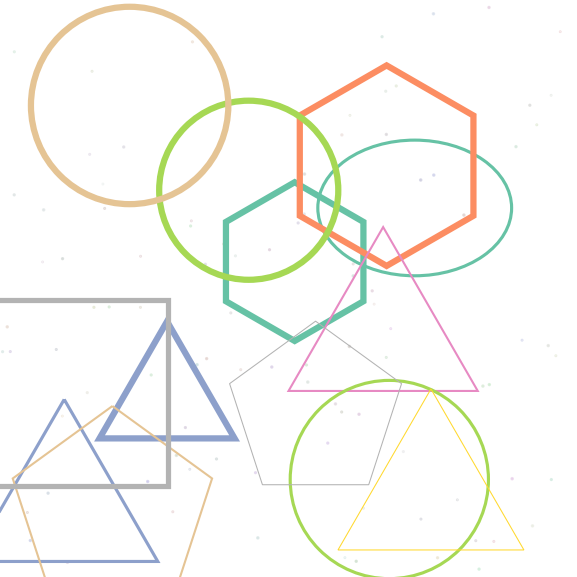[{"shape": "oval", "thickness": 1.5, "radius": 0.84, "center": [0.718, 0.639]}, {"shape": "hexagon", "thickness": 3, "radius": 0.69, "center": [0.51, 0.546]}, {"shape": "hexagon", "thickness": 3, "radius": 0.87, "center": [0.669, 0.712]}, {"shape": "triangle", "thickness": 3, "radius": 0.68, "center": [0.289, 0.308]}, {"shape": "triangle", "thickness": 1.5, "radius": 0.94, "center": [0.111, 0.12]}, {"shape": "triangle", "thickness": 1, "radius": 0.95, "center": [0.663, 0.417]}, {"shape": "circle", "thickness": 3, "radius": 0.78, "center": [0.431, 0.67]}, {"shape": "circle", "thickness": 1.5, "radius": 0.86, "center": [0.674, 0.169]}, {"shape": "triangle", "thickness": 0.5, "radius": 0.93, "center": [0.746, 0.14]}, {"shape": "circle", "thickness": 3, "radius": 0.85, "center": [0.224, 0.817]}, {"shape": "pentagon", "thickness": 1, "radius": 0.91, "center": [0.195, 0.115]}, {"shape": "pentagon", "thickness": 0.5, "radius": 0.78, "center": [0.546, 0.286]}, {"shape": "square", "thickness": 2.5, "radius": 0.8, "center": [0.131, 0.318]}]